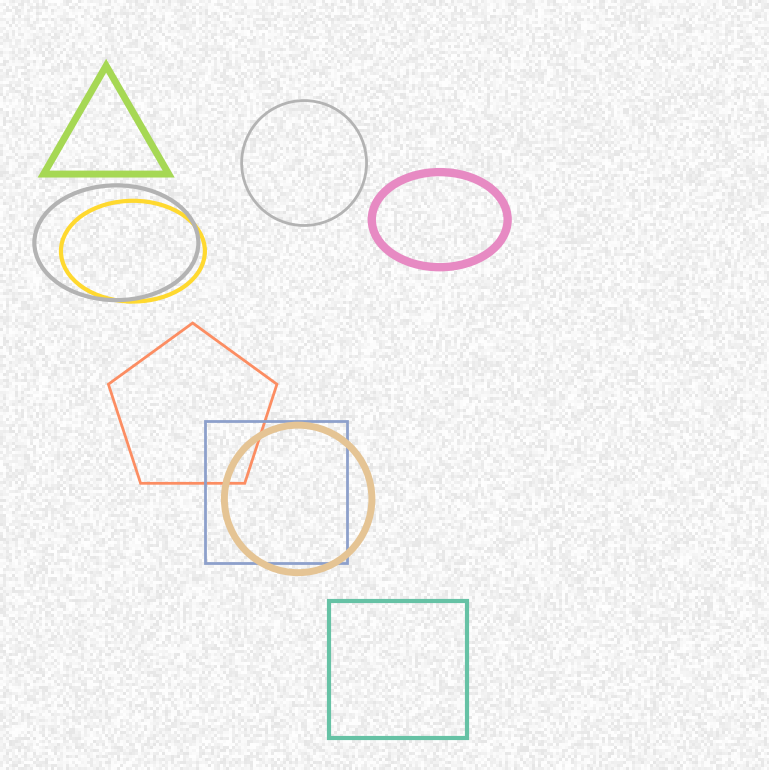[{"shape": "square", "thickness": 1.5, "radius": 0.44, "center": [0.517, 0.13]}, {"shape": "pentagon", "thickness": 1, "radius": 0.58, "center": [0.25, 0.465]}, {"shape": "square", "thickness": 1, "radius": 0.46, "center": [0.358, 0.361]}, {"shape": "oval", "thickness": 3, "radius": 0.44, "center": [0.571, 0.715]}, {"shape": "triangle", "thickness": 2.5, "radius": 0.47, "center": [0.138, 0.821]}, {"shape": "oval", "thickness": 1.5, "radius": 0.47, "center": [0.173, 0.674]}, {"shape": "circle", "thickness": 2.5, "radius": 0.48, "center": [0.387, 0.352]}, {"shape": "circle", "thickness": 1, "radius": 0.41, "center": [0.395, 0.788]}, {"shape": "oval", "thickness": 1.5, "radius": 0.53, "center": [0.151, 0.685]}]